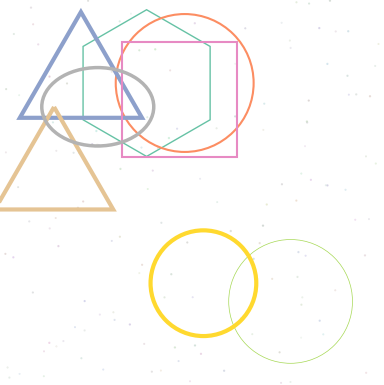[{"shape": "hexagon", "thickness": 1, "radius": 0.95, "center": [0.381, 0.784]}, {"shape": "circle", "thickness": 1.5, "radius": 0.9, "center": [0.48, 0.784]}, {"shape": "triangle", "thickness": 3, "radius": 0.92, "center": [0.21, 0.786]}, {"shape": "square", "thickness": 1.5, "radius": 0.75, "center": [0.467, 0.741]}, {"shape": "circle", "thickness": 0.5, "radius": 0.8, "center": [0.755, 0.217]}, {"shape": "circle", "thickness": 3, "radius": 0.69, "center": [0.528, 0.264]}, {"shape": "triangle", "thickness": 3, "radius": 0.89, "center": [0.14, 0.545]}, {"shape": "oval", "thickness": 2.5, "radius": 0.73, "center": [0.254, 0.723]}]